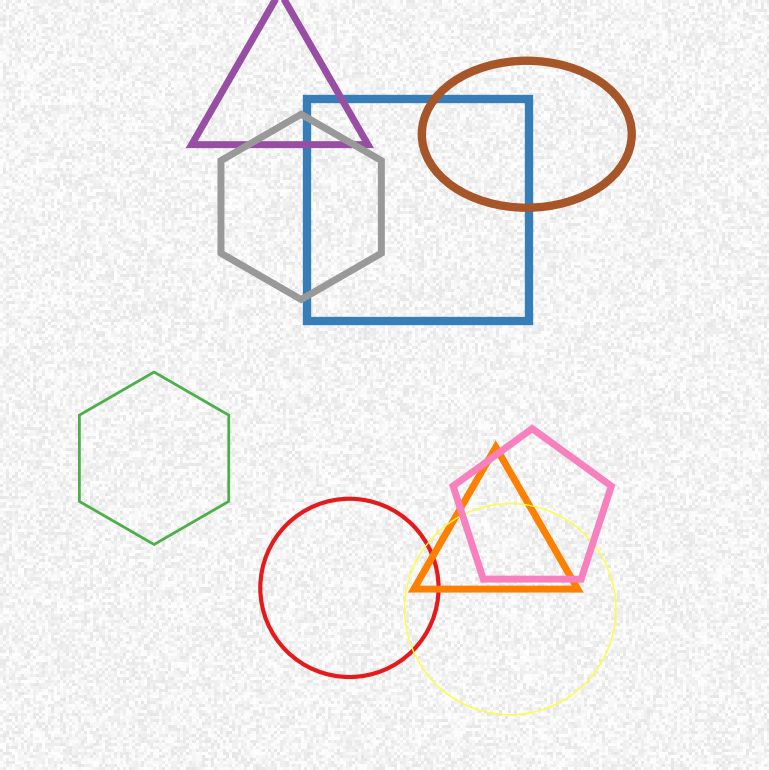[{"shape": "circle", "thickness": 1.5, "radius": 0.58, "center": [0.454, 0.237]}, {"shape": "square", "thickness": 3, "radius": 0.72, "center": [0.543, 0.727]}, {"shape": "hexagon", "thickness": 1, "radius": 0.56, "center": [0.2, 0.405]}, {"shape": "triangle", "thickness": 2.5, "radius": 0.66, "center": [0.363, 0.878]}, {"shape": "triangle", "thickness": 2.5, "radius": 0.61, "center": [0.644, 0.296]}, {"shape": "circle", "thickness": 0.5, "radius": 0.69, "center": [0.663, 0.209]}, {"shape": "oval", "thickness": 3, "radius": 0.68, "center": [0.684, 0.826]}, {"shape": "pentagon", "thickness": 2.5, "radius": 0.54, "center": [0.691, 0.335]}, {"shape": "hexagon", "thickness": 2.5, "radius": 0.6, "center": [0.391, 0.731]}]